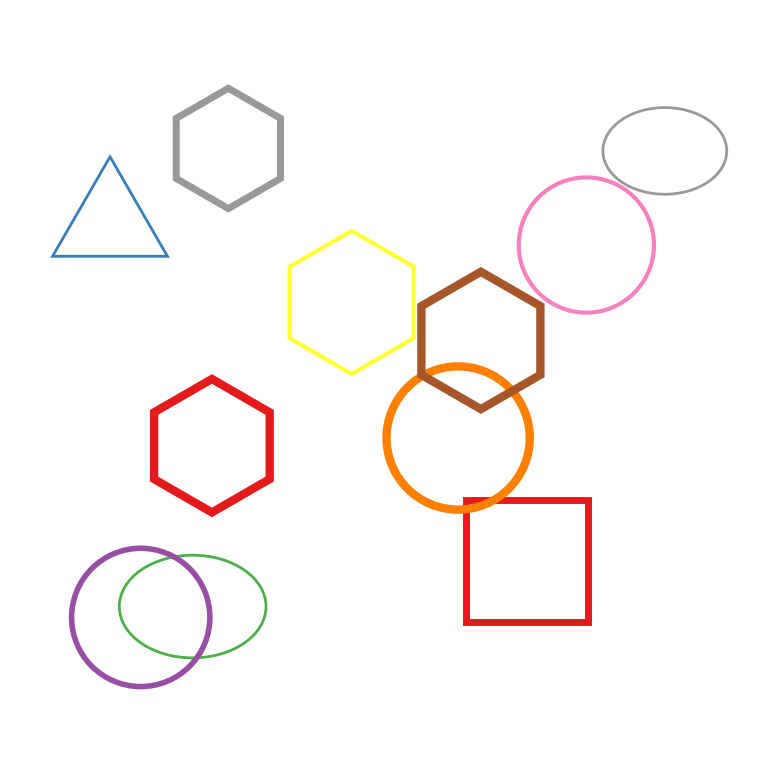[{"shape": "hexagon", "thickness": 3, "radius": 0.43, "center": [0.275, 0.421]}, {"shape": "square", "thickness": 2.5, "radius": 0.4, "center": [0.684, 0.271]}, {"shape": "triangle", "thickness": 1, "radius": 0.43, "center": [0.143, 0.71]}, {"shape": "oval", "thickness": 1, "radius": 0.48, "center": [0.25, 0.212]}, {"shape": "circle", "thickness": 2, "radius": 0.45, "center": [0.183, 0.198]}, {"shape": "circle", "thickness": 3, "radius": 0.47, "center": [0.595, 0.431]}, {"shape": "hexagon", "thickness": 1.5, "radius": 0.46, "center": [0.457, 0.607]}, {"shape": "hexagon", "thickness": 3, "radius": 0.45, "center": [0.625, 0.558]}, {"shape": "circle", "thickness": 1.5, "radius": 0.44, "center": [0.762, 0.682]}, {"shape": "hexagon", "thickness": 2.5, "radius": 0.39, "center": [0.297, 0.807]}, {"shape": "oval", "thickness": 1, "radius": 0.4, "center": [0.863, 0.804]}]